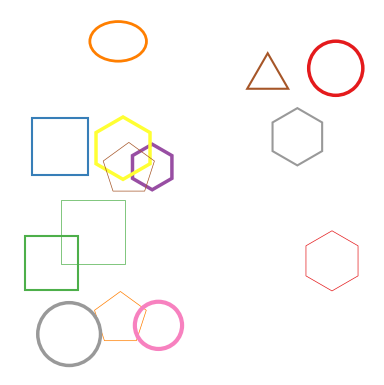[{"shape": "hexagon", "thickness": 0.5, "radius": 0.39, "center": [0.862, 0.322]}, {"shape": "circle", "thickness": 2.5, "radius": 0.35, "center": [0.872, 0.823]}, {"shape": "square", "thickness": 1.5, "radius": 0.37, "center": [0.156, 0.619]}, {"shape": "square", "thickness": 1.5, "radius": 0.35, "center": [0.134, 0.318]}, {"shape": "square", "thickness": 0.5, "radius": 0.42, "center": [0.241, 0.398]}, {"shape": "hexagon", "thickness": 2.5, "radius": 0.3, "center": [0.395, 0.566]}, {"shape": "pentagon", "thickness": 0.5, "radius": 0.35, "center": [0.313, 0.172]}, {"shape": "oval", "thickness": 2, "radius": 0.37, "center": [0.307, 0.893]}, {"shape": "hexagon", "thickness": 2.5, "radius": 0.4, "center": [0.32, 0.615]}, {"shape": "pentagon", "thickness": 0.5, "radius": 0.35, "center": [0.335, 0.56]}, {"shape": "triangle", "thickness": 1.5, "radius": 0.31, "center": [0.695, 0.8]}, {"shape": "circle", "thickness": 3, "radius": 0.31, "center": [0.412, 0.155]}, {"shape": "circle", "thickness": 2.5, "radius": 0.41, "center": [0.18, 0.132]}, {"shape": "hexagon", "thickness": 1.5, "radius": 0.37, "center": [0.772, 0.645]}]